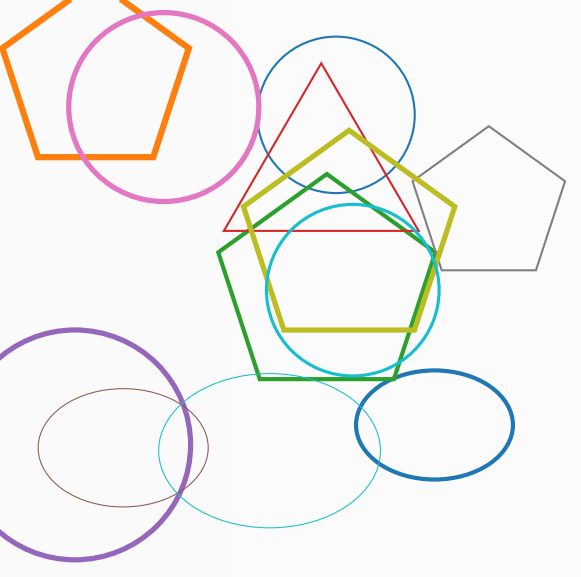[{"shape": "oval", "thickness": 2, "radius": 0.67, "center": [0.748, 0.263]}, {"shape": "circle", "thickness": 1, "radius": 0.68, "center": [0.578, 0.8]}, {"shape": "pentagon", "thickness": 3, "radius": 0.84, "center": [0.164, 0.863]}, {"shape": "pentagon", "thickness": 2, "radius": 0.98, "center": [0.562, 0.501]}, {"shape": "triangle", "thickness": 1, "radius": 0.97, "center": [0.553, 0.696]}, {"shape": "circle", "thickness": 2.5, "radius": 1.0, "center": [0.129, 0.229]}, {"shape": "oval", "thickness": 0.5, "radius": 0.73, "center": [0.212, 0.224]}, {"shape": "circle", "thickness": 2.5, "radius": 0.82, "center": [0.282, 0.814]}, {"shape": "pentagon", "thickness": 1, "radius": 0.69, "center": [0.841, 0.643]}, {"shape": "pentagon", "thickness": 2.5, "radius": 0.96, "center": [0.601, 0.582]}, {"shape": "oval", "thickness": 0.5, "radius": 0.95, "center": [0.464, 0.219]}, {"shape": "circle", "thickness": 1.5, "radius": 0.74, "center": [0.607, 0.497]}]